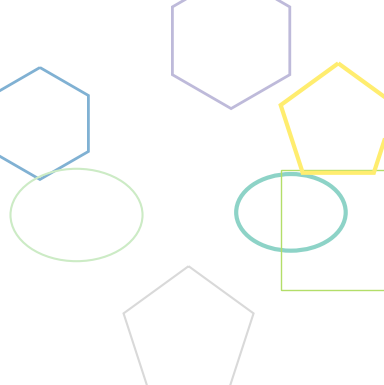[{"shape": "oval", "thickness": 3, "radius": 0.71, "center": [0.756, 0.448]}, {"shape": "hexagon", "thickness": 2, "radius": 0.88, "center": [0.6, 0.894]}, {"shape": "hexagon", "thickness": 2, "radius": 0.73, "center": [0.104, 0.679]}, {"shape": "square", "thickness": 1, "radius": 0.78, "center": [0.887, 0.402]}, {"shape": "pentagon", "thickness": 1.5, "radius": 0.89, "center": [0.49, 0.131]}, {"shape": "oval", "thickness": 1.5, "radius": 0.86, "center": [0.199, 0.442]}, {"shape": "pentagon", "thickness": 3, "radius": 0.79, "center": [0.879, 0.678]}]